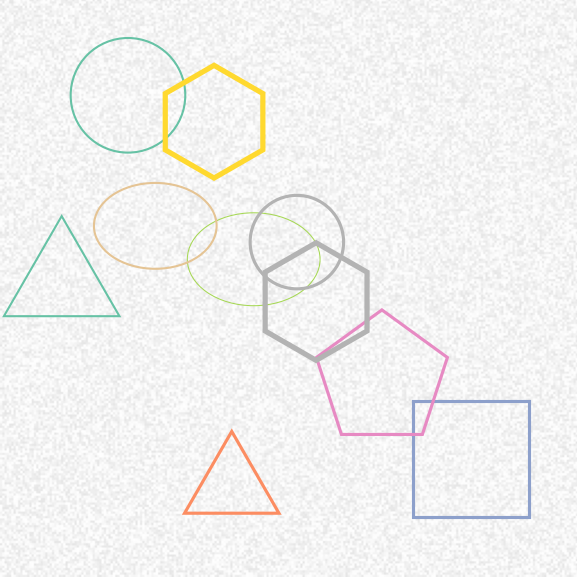[{"shape": "triangle", "thickness": 1, "radius": 0.58, "center": [0.107, 0.509]}, {"shape": "circle", "thickness": 1, "radius": 0.5, "center": [0.222, 0.834]}, {"shape": "triangle", "thickness": 1.5, "radius": 0.47, "center": [0.401, 0.158]}, {"shape": "square", "thickness": 1.5, "radius": 0.5, "center": [0.815, 0.204]}, {"shape": "pentagon", "thickness": 1.5, "radius": 0.6, "center": [0.661, 0.343]}, {"shape": "oval", "thickness": 0.5, "radius": 0.57, "center": [0.439, 0.55]}, {"shape": "hexagon", "thickness": 2.5, "radius": 0.49, "center": [0.371, 0.788]}, {"shape": "oval", "thickness": 1, "radius": 0.53, "center": [0.269, 0.608]}, {"shape": "circle", "thickness": 1.5, "radius": 0.4, "center": [0.514, 0.58]}, {"shape": "hexagon", "thickness": 2.5, "radius": 0.51, "center": [0.547, 0.477]}]